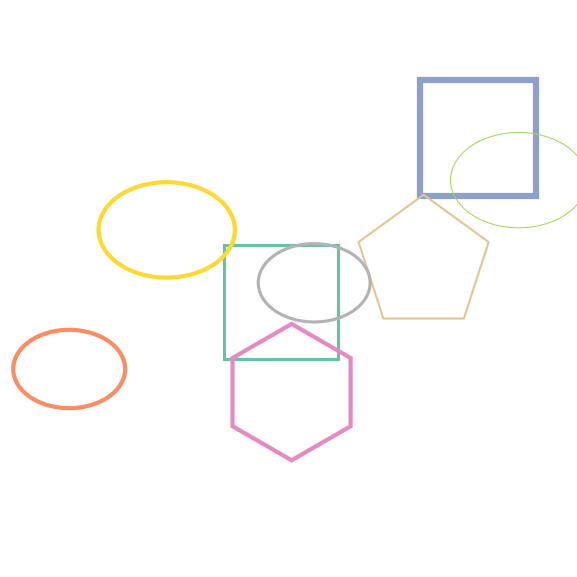[{"shape": "square", "thickness": 1.5, "radius": 0.49, "center": [0.487, 0.476]}, {"shape": "oval", "thickness": 2, "radius": 0.48, "center": [0.12, 0.36]}, {"shape": "square", "thickness": 3, "radius": 0.5, "center": [0.828, 0.76]}, {"shape": "hexagon", "thickness": 2, "radius": 0.59, "center": [0.505, 0.32]}, {"shape": "oval", "thickness": 0.5, "radius": 0.59, "center": [0.898, 0.687]}, {"shape": "oval", "thickness": 2, "radius": 0.59, "center": [0.289, 0.601]}, {"shape": "pentagon", "thickness": 1, "radius": 0.59, "center": [0.734, 0.543]}, {"shape": "oval", "thickness": 1.5, "radius": 0.48, "center": [0.544, 0.509]}]